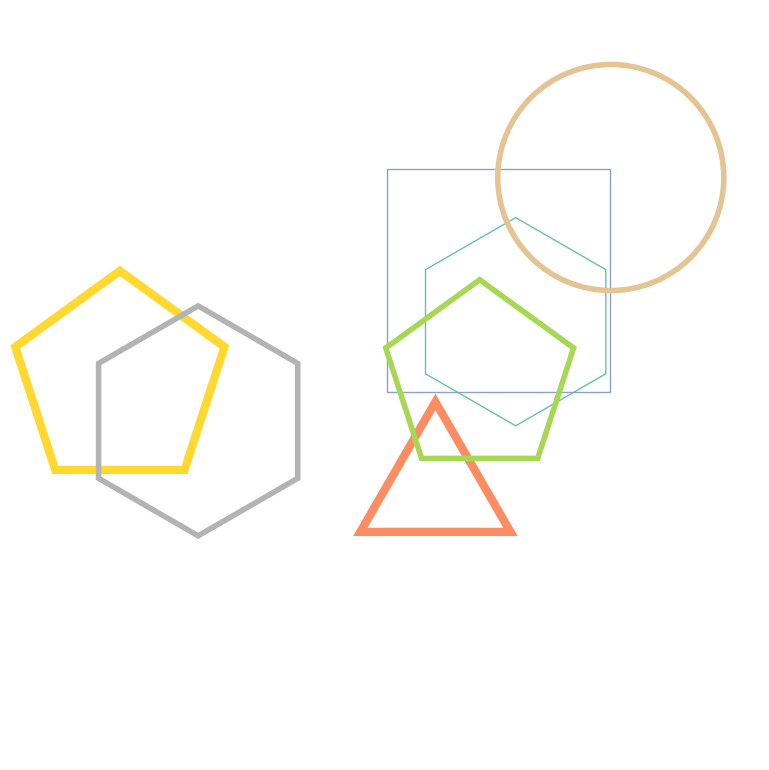[{"shape": "hexagon", "thickness": 0.5, "radius": 0.68, "center": [0.67, 0.582]}, {"shape": "triangle", "thickness": 3, "radius": 0.56, "center": [0.565, 0.366]}, {"shape": "square", "thickness": 0.5, "radius": 0.73, "center": [0.648, 0.636]}, {"shape": "pentagon", "thickness": 2, "radius": 0.64, "center": [0.623, 0.508]}, {"shape": "pentagon", "thickness": 3, "radius": 0.71, "center": [0.156, 0.505]}, {"shape": "circle", "thickness": 2, "radius": 0.73, "center": [0.793, 0.769]}, {"shape": "hexagon", "thickness": 2, "radius": 0.75, "center": [0.257, 0.453]}]